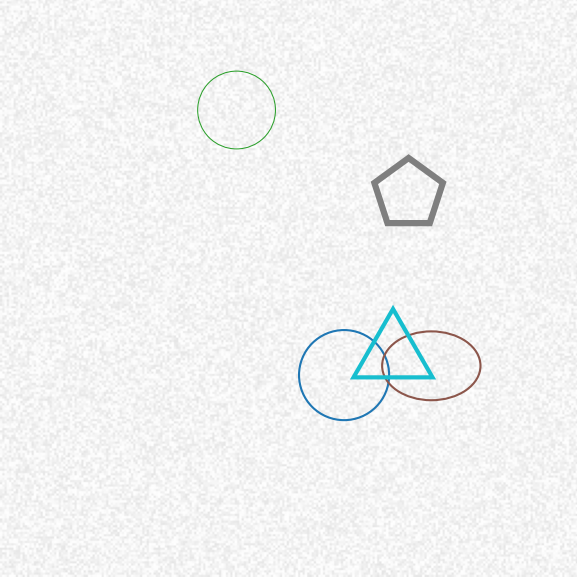[{"shape": "circle", "thickness": 1, "radius": 0.39, "center": [0.596, 0.35]}, {"shape": "circle", "thickness": 0.5, "radius": 0.34, "center": [0.41, 0.809]}, {"shape": "oval", "thickness": 1, "radius": 0.43, "center": [0.747, 0.366]}, {"shape": "pentagon", "thickness": 3, "radius": 0.31, "center": [0.708, 0.663]}, {"shape": "triangle", "thickness": 2, "radius": 0.39, "center": [0.681, 0.385]}]